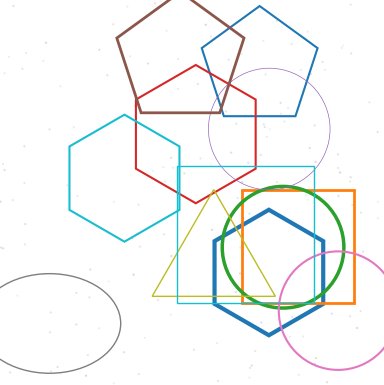[{"shape": "hexagon", "thickness": 3, "radius": 0.81, "center": [0.698, 0.292]}, {"shape": "pentagon", "thickness": 1.5, "radius": 0.79, "center": [0.674, 0.826]}, {"shape": "square", "thickness": 2, "radius": 0.73, "center": [0.773, 0.36]}, {"shape": "circle", "thickness": 2.5, "radius": 0.79, "center": [0.735, 0.358]}, {"shape": "hexagon", "thickness": 1.5, "radius": 0.9, "center": [0.509, 0.652]}, {"shape": "circle", "thickness": 0.5, "radius": 0.79, "center": [0.699, 0.665]}, {"shape": "pentagon", "thickness": 2, "radius": 0.87, "center": [0.469, 0.848]}, {"shape": "circle", "thickness": 1.5, "radius": 0.77, "center": [0.878, 0.193]}, {"shape": "oval", "thickness": 1, "radius": 0.92, "center": [0.129, 0.16]}, {"shape": "triangle", "thickness": 1, "radius": 0.92, "center": [0.555, 0.323]}, {"shape": "square", "thickness": 1, "radius": 0.89, "center": [0.637, 0.391]}, {"shape": "hexagon", "thickness": 1.5, "radius": 0.82, "center": [0.323, 0.537]}]